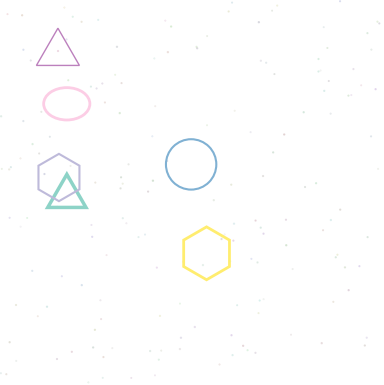[{"shape": "triangle", "thickness": 2.5, "radius": 0.29, "center": [0.174, 0.49]}, {"shape": "hexagon", "thickness": 1.5, "radius": 0.31, "center": [0.153, 0.539]}, {"shape": "circle", "thickness": 1.5, "radius": 0.33, "center": [0.496, 0.573]}, {"shape": "oval", "thickness": 2, "radius": 0.3, "center": [0.173, 0.73]}, {"shape": "triangle", "thickness": 1, "radius": 0.32, "center": [0.15, 0.862]}, {"shape": "hexagon", "thickness": 2, "radius": 0.34, "center": [0.537, 0.342]}]